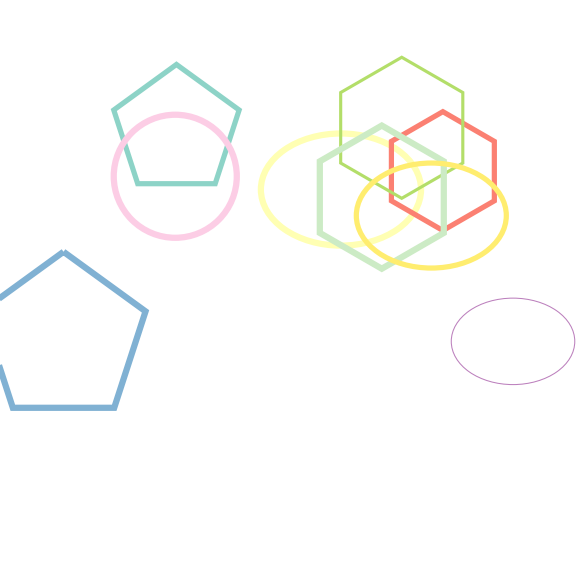[{"shape": "pentagon", "thickness": 2.5, "radius": 0.57, "center": [0.306, 0.773]}, {"shape": "oval", "thickness": 3, "radius": 0.69, "center": [0.59, 0.671]}, {"shape": "hexagon", "thickness": 2.5, "radius": 0.51, "center": [0.767, 0.703]}, {"shape": "pentagon", "thickness": 3, "radius": 0.75, "center": [0.11, 0.414]}, {"shape": "hexagon", "thickness": 1.5, "radius": 0.61, "center": [0.696, 0.778]}, {"shape": "circle", "thickness": 3, "radius": 0.53, "center": [0.303, 0.694]}, {"shape": "oval", "thickness": 0.5, "radius": 0.53, "center": [0.888, 0.408]}, {"shape": "hexagon", "thickness": 3, "radius": 0.62, "center": [0.661, 0.658]}, {"shape": "oval", "thickness": 2.5, "radius": 0.65, "center": [0.747, 0.626]}]